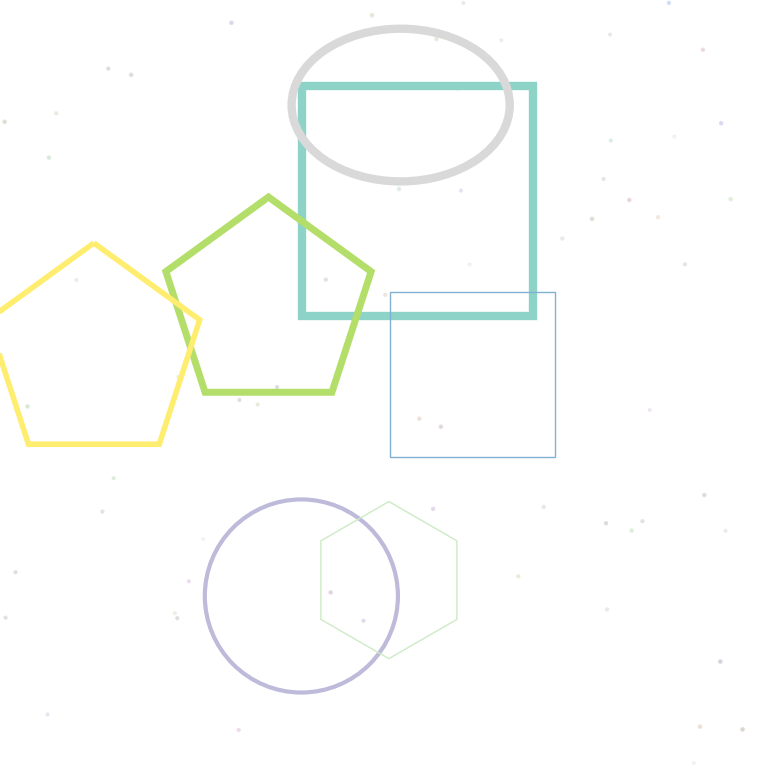[{"shape": "square", "thickness": 3, "radius": 0.75, "center": [0.542, 0.739]}, {"shape": "circle", "thickness": 1.5, "radius": 0.63, "center": [0.391, 0.226]}, {"shape": "square", "thickness": 0.5, "radius": 0.54, "center": [0.614, 0.514]}, {"shape": "pentagon", "thickness": 2.5, "radius": 0.7, "center": [0.349, 0.604]}, {"shape": "oval", "thickness": 3, "radius": 0.71, "center": [0.52, 0.864]}, {"shape": "hexagon", "thickness": 0.5, "radius": 0.51, "center": [0.505, 0.247]}, {"shape": "pentagon", "thickness": 2, "radius": 0.72, "center": [0.122, 0.54]}]